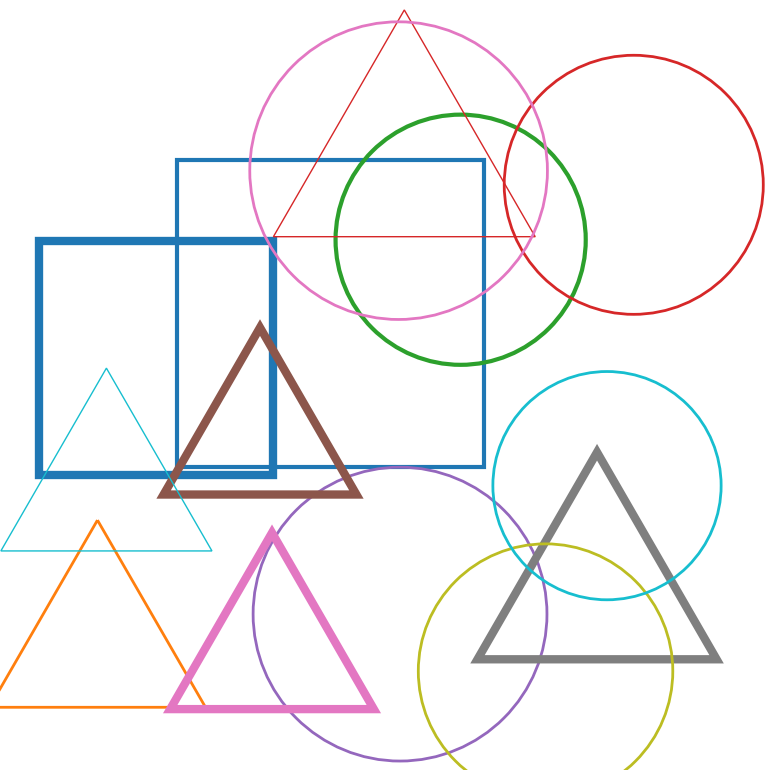[{"shape": "square", "thickness": 1.5, "radius": 1.0, "center": [0.429, 0.593]}, {"shape": "square", "thickness": 3, "radius": 0.76, "center": [0.203, 0.535]}, {"shape": "triangle", "thickness": 1, "radius": 0.81, "center": [0.127, 0.162]}, {"shape": "circle", "thickness": 1.5, "radius": 0.81, "center": [0.598, 0.689]}, {"shape": "circle", "thickness": 1, "radius": 0.84, "center": [0.823, 0.76]}, {"shape": "triangle", "thickness": 0.5, "radius": 0.98, "center": [0.525, 0.791]}, {"shape": "circle", "thickness": 1, "radius": 0.95, "center": [0.52, 0.202]}, {"shape": "triangle", "thickness": 3, "radius": 0.72, "center": [0.338, 0.43]}, {"shape": "circle", "thickness": 1, "radius": 0.97, "center": [0.518, 0.778]}, {"shape": "triangle", "thickness": 3, "radius": 0.76, "center": [0.353, 0.155]}, {"shape": "triangle", "thickness": 3, "radius": 0.9, "center": [0.775, 0.233]}, {"shape": "circle", "thickness": 1, "radius": 0.83, "center": [0.709, 0.128]}, {"shape": "circle", "thickness": 1, "radius": 0.74, "center": [0.788, 0.369]}, {"shape": "triangle", "thickness": 0.5, "radius": 0.79, "center": [0.138, 0.364]}]